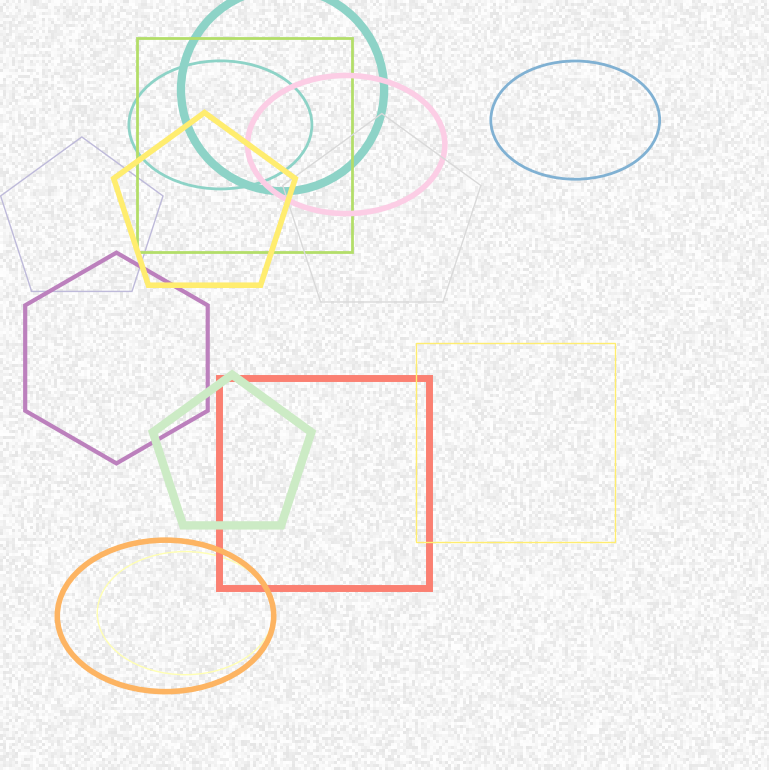[{"shape": "oval", "thickness": 1, "radius": 0.59, "center": [0.286, 0.838]}, {"shape": "circle", "thickness": 3, "radius": 0.66, "center": [0.367, 0.883]}, {"shape": "oval", "thickness": 0.5, "radius": 0.57, "center": [0.241, 0.204]}, {"shape": "pentagon", "thickness": 0.5, "radius": 0.55, "center": [0.106, 0.711]}, {"shape": "square", "thickness": 2.5, "radius": 0.68, "center": [0.42, 0.373]}, {"shape": "oval", "thickness": 1, "radius": 0.55, "center": [0.747, 0.844]}, {"shape": "oval", "thickness": 2, "radius": 0.7, "center": [0.215, 0.2]}, {"shape": "square", "thickness": 1, "radius": 0.7, "center": [0.317, 0.812]}, {"shape": "oval", "thickness": 2, "radius": 0.64, "center": [0.45, 0.812]}, {"shape": "pentagon", "thickness": 0.5, "radius": 0.68, "center": [0.496, 0.717]}, {"shape": "hexagon", "thickness": 1.5, "radius": 0.68, "center": [0.151, 0.535]}, {"shape": "pentagon", "thickness": 3, "radius": 0.54, "center": [0.301, 0.405]}, {"shape": "square", "thickness": 0.5, "radius": 0.64, "center": [0.67, 0.426]}, {"shape": "pentagon", "thickness": 2, "radius": 0.62, "center": [0.266, 0.73]}]